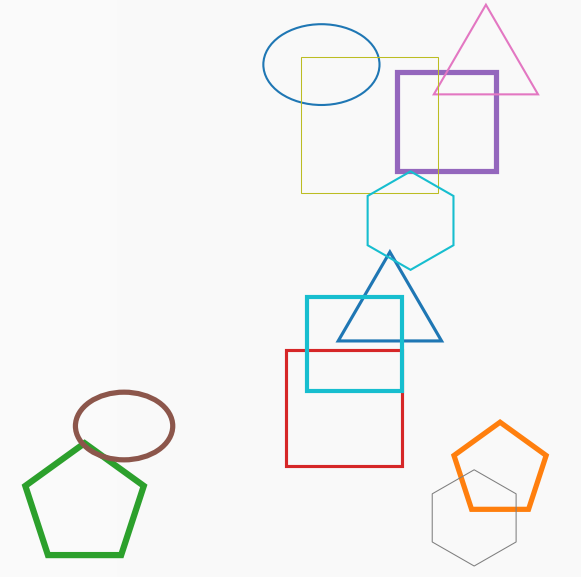[{"shape": "triangle", "thickness": 1.5, "radius": 0.51, "center": [0.671, 0.46]}, {"shape": "oval", "thickness": 1, "radius": 0.5, "center": [0.553, 0.887]}, {"shape": "pentagon", "thickness": 2.5, "radius": 0.42, "center": [0.86, 0.185]}, {"shape": "pentagon", "thickness": 3, "radius": 0.54, "center": [0.145, 0.125]}, {"shape": "square", "thickness": 1.5, "radius": 0.5, "center": [0.592, 0.293]}, {"shape": "square", "thickness": 2.5, "radius": 0.43, "center": [0.768, 0.788]}, {"shape": "oval", "thickness": 2.5, "radius": 0.42, "center": [0.213, 0.261]}, {"shape": "triangle", "thickness": 1, "radius": 0.52, "center": [0.836, 0.887]}, {"shape": "hexagon", "thickness": 0.5, "radius": 0.42, "center": [0.816, 0.102]}, {"shape": "square", "thickness": 0.5, "radius": 0.59, "center": [0.636, 0.783]}, {"shape": "hexagon", "thickness": 1, "radius": 0.43, "center": [0.706, 0.617]}, {"shape": "square", "thickness": 2, "radius": 0.41, "center": [0.61, 0.404]}]